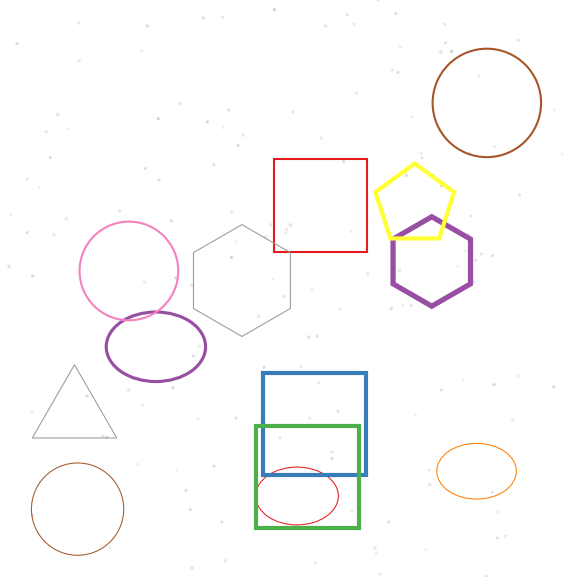[{"shape": "oval", "thickness": 0.5, "radius": 0.36, "center": [0.514, 0.14]}, {"shape": "square", "thickness": 1, "radius": 0.4, "center": [0.554, 0.643]}, {"shape": "square", "thickness": 2, "radius": 0.44, "center": [0.545, 0.265]}, {"shape": "square", "thickness": 2, "radius": 0.44, "center": [0.532, 0.173]}, {"shape": "oval", "thickness": 1.5, "radius": 0.43, "center": [0.27, 0.399]}, {"shape": "hexagon", "thickness": 2.5, "radius": 0.39, "center": [0.748, 0.546]}, {"shape": "oval", "thickness": 0.5, "radius": 0.34, "center": [0.825, 0.183]}, {"shape": "pentagon", "thickness": 2, "radius": 0.36, "center": [0.718, 0.644]}, {"shape": "circle", "thickness": 1, "radius": 0.47, "center": [0.843, 0.821]}, {"shape": "circle", "thickness": 0.5, "radius": 0.4, "center": [0.134, 0.118]}, {"shape": "circle", "thickness": 1, "radius": 0.43, "center": [0.223, 0.53]}, {"shape": "triangle", "thickness": 0.5, "radius": 0.42, "center": [0.129, 0.283]}, {"shape": "hexagon", "thickness": 0.5, "radius": 0.48, "center": [0.419, 0.513]}]